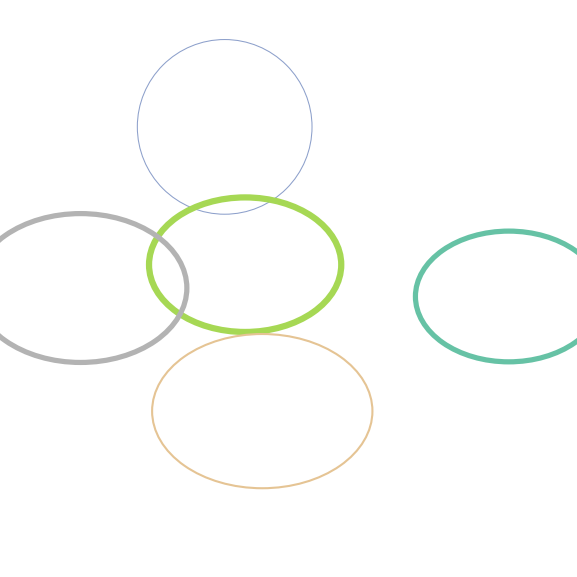[{"shape": "oval", "thickness": 2.5, "radius": 0.81, "center": [0.881, 0.486]}, {"shape": "circle", "thickness": 0.5, "radius": 0.76, "center": [0.389, 0.779]}, {"shape": "oval", "thickness": 3, "radius": 0.83, "center": [0.424, 0.541]}, {"shape": "oval", "thickness": 1, "radius": 0.95, "center": [0.454, 0.287]}, {"shape": "oval", "thickness": 2.5, "radius": 0.92, "center": [0.139, 0.5]}]